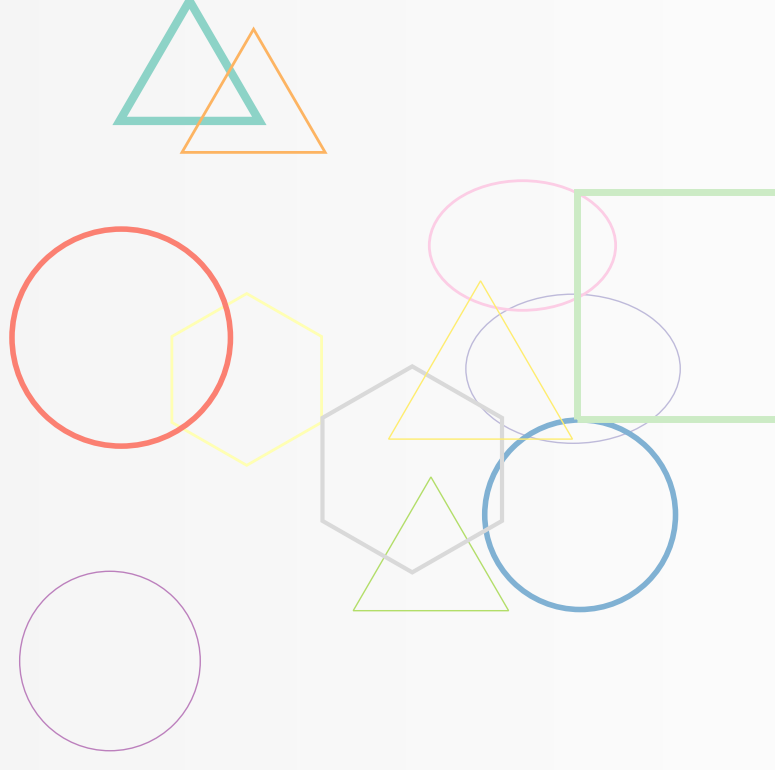[{"shape": "triangle", "thickness": 3, "radius": 0.52, "center": [0.244, 0.895]}, {"shape": "hexagon", "thickness": 1, "radius": 0.56, "center": [0.318, 0.507]}, {"shape": "oval", "thickness": 0.5, "radius": 0.69, "center": [0.739, 0.521]}, {"shape": "circle", "thickness": 2, "radius": 0.7, "center": [0.156, 0.562]}, {"shape": "circle", "thickness": 2, "radius": 0.62, "center": [0.749, 0.332]}, {"shape": "triangle", "thickness": 1, "radius": 0.53, "center": [0.327, 0.855]}, {"shape": "triangle", "thickness": 0.5, "radius": 0.58, "center": [0.556, 0.265]}, {"shape": "oval", "thickness": 1, "radius": 0.6, "center": [0.674, 0.681]}, {"shape": "hexagon", "thickness": 1.5, "radius": 0.67, "center": [0.532, 0.39]}, {"shape": "circle", "thickness": 0.5, "radius": 0.58, "center": [0.142, 0.142]}, {"shape": "square", "thickness": 2.5, "radius": 0.74, "center": [0.892, 0.603]}, {"shape": "triangle", "thickness": 0.5, "radius": 0.69, "center": [0.62, 0.498]}]